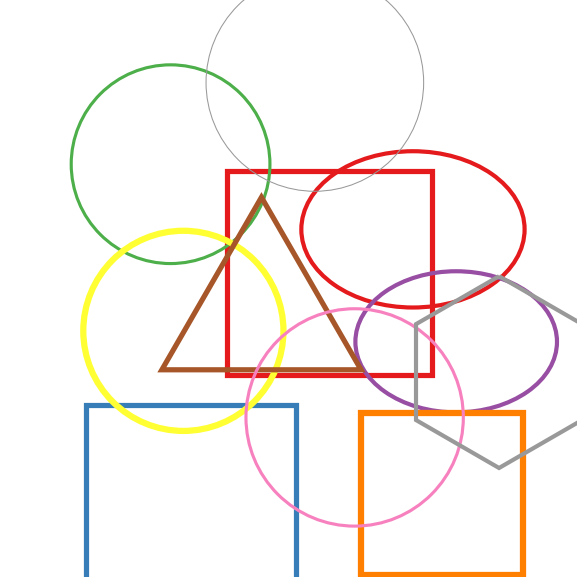[{"shape": "square", "thickness": 2.5, "radius": 0.89, "center": [0.57, 0.526]}, {"shape": "oval", "thickness": 2, "radius": 0.97, "center": [0.715, 0.602]}, {"shape": "square", "thickness": 2.5, "radius": 0.91, "center": [0.331, 0.117]}, {"shape": "circle", "thickness": 1.5, "radius": 0.86, "center": [0.295, 0.715]}, {"shape": "oval", "thickness": 2, "radius": 0.87, "center": [0.79, 0.407]}, {"shape": "square", "thickness": 3, "radius": 0.7, "center": [0.766, 0.144]}, {"shape": "circle", "thickness": 3, "radius": 0.87, "center": [0.318, 0.426]}, {"shape": "triangle", "thickness": 2.5, "radius": 1.0, "center": [0.453, 0.458]}, {"shape": "circle", "thickness": 1.5, "radius": 0.94, "center": [0.614, 0.276]}, {"shape": "hexagon", "thickness": 2, "radius": 0.83, "center": [0.864, 0.355]}, {"shape": "circle", "thickness": 0.5, "radius": 0.94, "center": [0.545, 0.856]}]